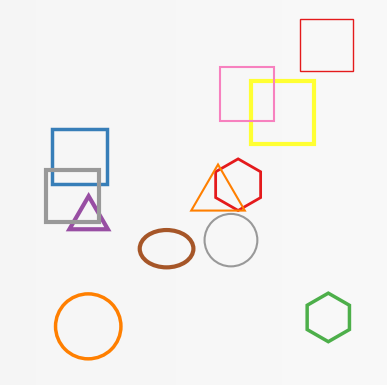[{"shape": "hexagon", "thickness": 2, "radius": 0.34, "center": [0.615, 0.52]}, {"shape": "square", "thickness": 1, "radius": 0.34, "center": [0.842, 0.883]}, {"shape": "square", "thickness": 2.5, "radius": 0.36, "center": [0.205, 0.593]}, {"shape": "hexagon", "thickness": 2.5, "radius": 0.32, "center": [0.847, 0.176]}, {"shape": "triangle", "thickness": 3, "radius": 0.29, "center": [0.229, 0.433]}, {"shape": "triangle", "thickness": 1.5, "radius": 0.4, "center": [0.563, 0.493]}, {"shape": "circle", "thickness": 2.5, "radius": 0.42, "center": [0.228, 0.152]}, {"shape": "square", "thickness": 3, "radius": 0.41, "center": [0.729, 0.709]}, {"shape": "oval", "thickness": 3, "radius": 0.35, "center": [0.43, 0.354]}, {"shape": "square", "thickness": 1.5, "radius": 0.35, "center": [0.638, 0.756]}, {"shape": "square", "thickness": 3, "radius": 0.34, "center": [0.187, 0.491]}, {"shape": "circle", "thickness": 1.5, "radius": 0.34, "center": [0.596, 0.376]}]